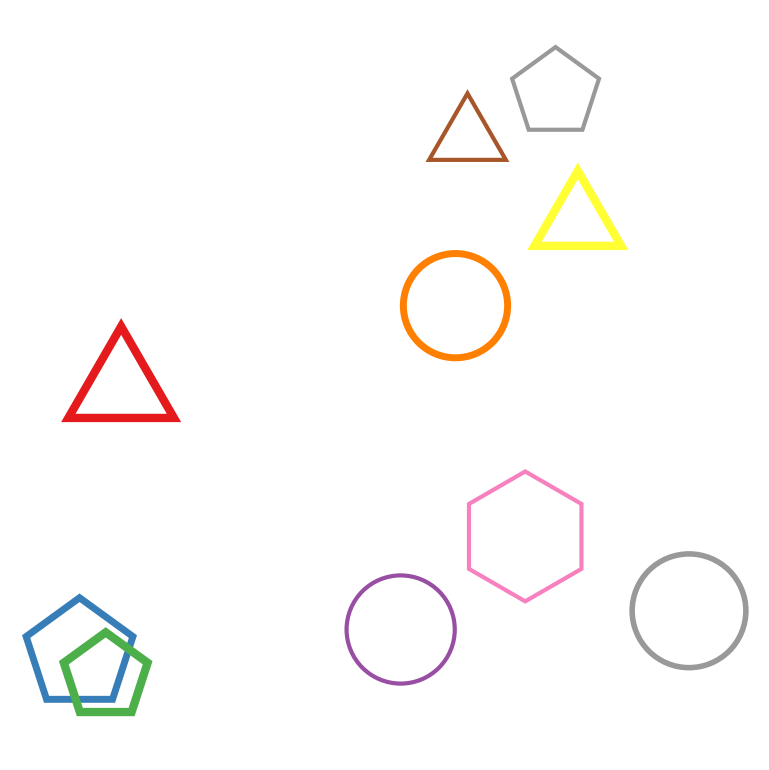[{"shape": "triangle", "thickness": 3, "radius": 0.4, "center": [0.157, 0.497]}, {"shape": "pentagon", "thickness": 2.5, "radius": 0.36, "center": [0.103, 0.151]}, {"shape": "pentagon", "thickness": 3, "radius": 0.29, "center": [0.137, 0.122]}, {"shape": "circle", "thickness": 1.5, "radius": 0.35, "center": [0.52, 0.182]}, {"shape": "circle", "thickness": 2.5, "radius": 0.34, "center": [0.592, 0.603]}, {"shape": "triangle", "thickness": 3, "radius": 0.32, "center": [0.75, 0.713]}, {"shape": "triangle", "thickness": 1.5, "radius": 0.29, "center": [0.607, 0.821]}, {"shape": "hexagon", "thickness": 1.5, "radius": 0.42, "center": [0.682, 0.303]}, {"shape": "pentagon", "thickness": 1.5, "radius": 0.3, "center": [0.722, 0.879]}, {"shape": "circle", "thickness": 2, "radius": 0.37, "center": [0.895, 0.207]}]